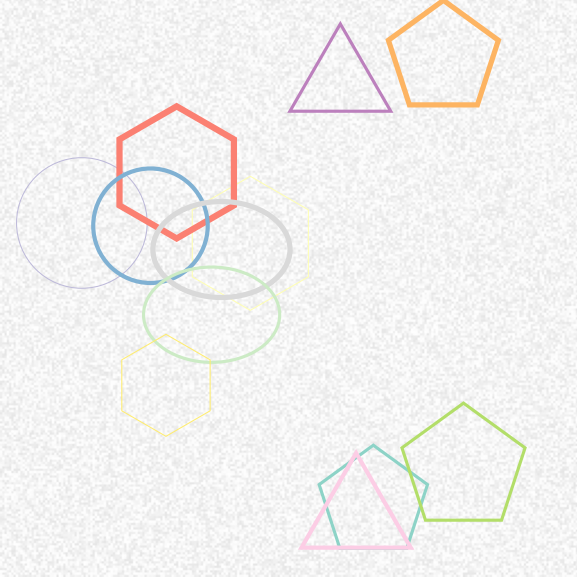[{"shape": "pentagon", "thickness": 1.5, "radius": 0.49, "center": [0.646, 0.13]}, {"shape": "hexagon", "thickness": 0.5, "radius": 0.58, "center": [0.433, 0.578]}, {"shape": "circle", "thickness": 0.5, "radius": 0.57, "center": [0.142, 0.613]}, {"shape": "hexagon", "thickness": 3, "radius": 0.57, "center": [0.306, 0.701]}, {"shape": "circle", "thickness": 2, "radius": 0.5, "center": [0.261, 0.608]}, {"shape": "pentagon", "thickness": 2.5, "radius": 0.5, "center": [0.768, 0.898]}, {"shape": "pentagon", "thickness": 1.5, "radius": 0.56, "center": [0.803, 0.189]}, {"shape": "triangle", "thickness": 2, "radius": 0.55, "center": [0.617, 0.105]}, {"shape": "oval", "thickness": 2.5, "radius": 0.59, "center": [0.383, 0.567]}, {"shape": "triangle", "thickness": 1.5, "radius": 0.5, "center": [0.589, 0.857]}, {"shape": "oval", "thickness": 1.5, "radius": 0.59, "center": [0.366, 0.454]}, {"shape": "hexagon", "thickness": 0.5, "radius": 0.44, "center": [0.287, 0.332]}]